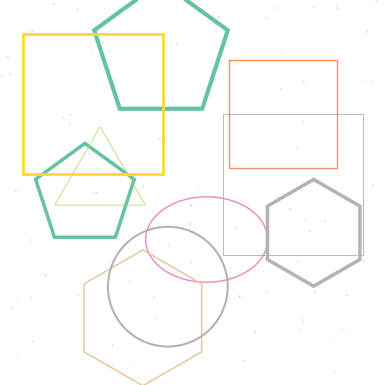[{"shape": "pentagon", "thickness": 2.5, "radius": 0.67, "center": [0.221, 0.493]}, {"shape": "pentagon", "thickness": 3, "radius": 0.91, "center": [0.418, 0.865]}, {"shape": "square", "thickness": 1, "radius": 0.7, "center": [0.734, 0.703]}, {"shape": "square", "thickness": 0.5, "radius": 0.91, "center": [0.761, 0.521]}, {"shape": "oval", "thickness": 1, "radius": 0.79, "center": [0.537, 0.378]}, {"shape": "triangle", "thickness": 0.5, "radius": 0.68, "center": [0.26, 0.535]}, {"shape": "square", "thickness": 2, "radius": 0.91, "center": [0.241, 0.729]}, {"shape": "hexagon", "thickness": 1, "radius": 0.88, "center": [0.371, 0.174]}, {"shape": "hexagon", "thickness": 2.5, "radius": 0.69, "center": [0.815, 0.395]}, {"shape": "circle", "thickness": 1.5, "radius": 0.78, "center": [0.436, 0.255]}]